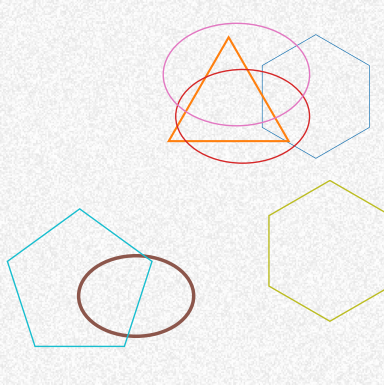[{"shape": "hexagon", "thickness": 0.5, "radius": 0.8, "center": [0.82, 0.749]}, {"shape": "triangle", "thickness": 1.5, "radius": 0.9, "center": [0.594, 0.723]}, {"shape": "oval", "thickness": 1, "radius": 0.87, "center": [0.63, 0.698]}, {"shape": "oval", "thickness": 2.5, "radius": 0.75, "center": [0.354, 0.231]}, {"shape": "oval", "thickness": 1, "radius": 0.95, "center": [0.614, 0.806]}, {"shape": "hexagon", "thickness": 1, "radius": 0.91, "center": [0.857, 0.348]}, {"shape": "pentagon", "thickness": 1, "radius": 0.99, "center": [0.207, 0.26]}]